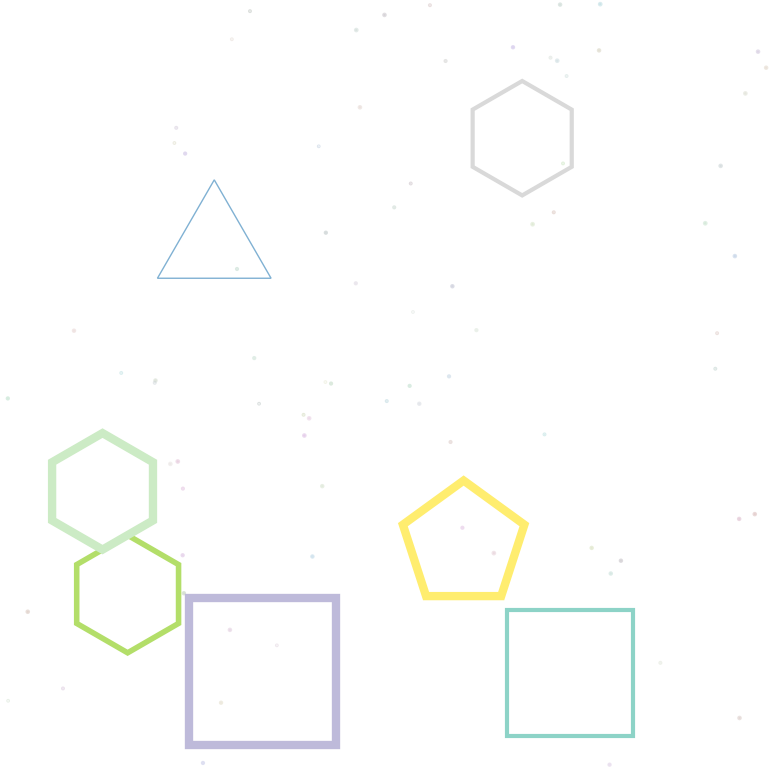[{"shape": "square", "thickness": 1.5, "radius": 0.41, "center": [0.741, 0.126]}, {"shape": "square", "thickness": 3, "radius": 0.48, "center": [0.341, 0.128]}, {"shape": "triangle", "thickness": 0.5, "radius": 0.43, "center": [0.278, 0.681]}, {"shape": "hexagon", "thickness": 2, "radius": 0.38, "center": [0.166, 0.229]}, {"shape": "hexagon", "thickness": 1.5, "radius": 0.37, "center": [0.678, 0.821]}, {"shape": "hexagon", "thickness": 3, "radius": 0.38, "center": [0.133, 0.362]}, {"shape": "pentagon", "thickness": 3, "radius": 0.41, "center": [0.602, 0.293]}]